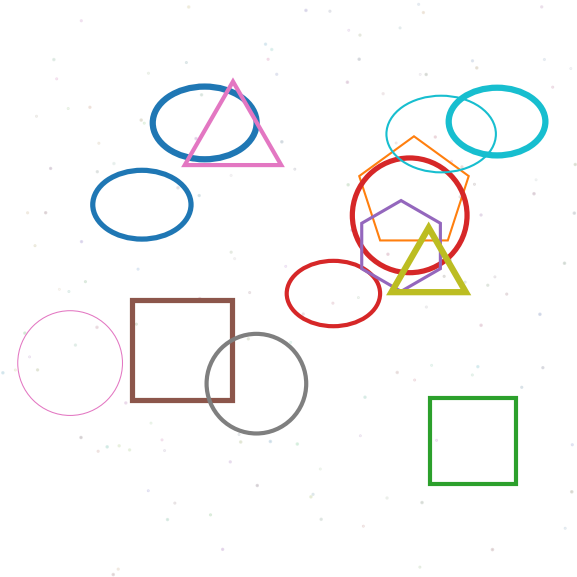[{"shape": "oval", "thickness": 2.5, "radius": 0.43, "center": [0.246, 0.645]}, {"shape": "oval", "thickness": 3, "radius": 0.45, "center": [0.354, 0.786]}, {"shape": "pentagon", "thickness": 1, "radius": 0.5, "center": [0.717, 0.663]}, {"shape": "square", "thickness": 2, "radius": 0.37, "center": [0.819, 0.236]}, {"shape": "circle", "thickness": 2.5, "radius": 0.5, "center": [0.709, 0.626]}, {"shape": "oval", "thickness": 2, "radius": 0.4, "center": [0.577, 0.491]}, {"shape": "hexagon", "thickness": 1.5, "radius": 0.39, "center": [0.694, 0.573]}, {"shape": "square", "thickness": 2.5, "radius": 0.43, "center": [0.315, 0.393]}, {"shape": "triangle", "thickness": 2, "radius": 0.48, "center": [0.403, 0.762]}, {"shape": "circle", "thickness": 0.5, "radius": 0.45, "center": [0.121, 0.37]}, {"shape": "circle", "thickness": 2, "radius": 0.43, "center": [0.444, 0.335]}, {"shape": "triangle", "thickness": 3, "radius": 0.37, "center": [0.742, 0.53]}, {"shape": "oval", "thickness": 3, "radius": 0.42, "center": [0.861, 0.789]}, {"shape": "oval", "thickness": 1, "radius": 0.47, "center": [0.764, 0.767]}]